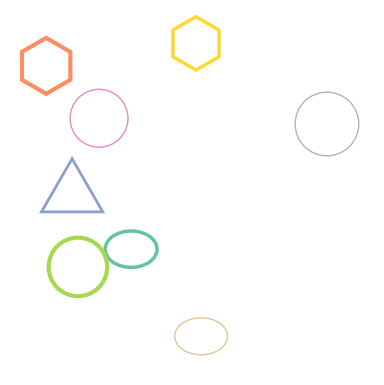[{"shape": "oval", "thickness": 2.5, "radius": 0.34, "center": [0.341, 0.353]}, {"shape": "hexagon", "thickness": 3, "radius": 0.36, "center": [0.12, 0.829]}, {"shape": "triangle", "thickness": 2, "radius": 0.46, "center": [0.187, 0.496]}, {"shape": "circle", "thickness": 1, "radius": 0.38, "center": [0.257, 0.693]}, {"shape": "circle", "thickness": 3, "radius": 0.38, "center": [0.202, 0.307]}, {"shape": "hexagon", "thickness": 2.5, "radius": 0.35, "center": [0.509, 0.887]}, {"shape": "oval", "thickness": 1, "radius": 0.34, "center": [0.522, 0.126]}, {"shape": "circle", "thickness": 1, "radius": 0.41, "center": [0.849, 0.678]}]